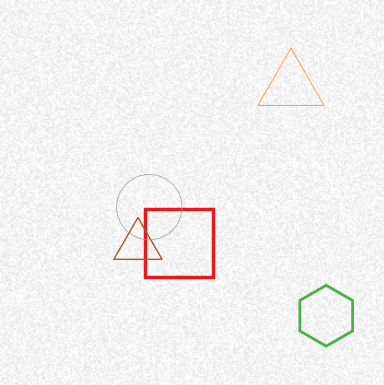[{"shape": "square", "thickness": 2.5, "radius": 0.44, "center": [0.464, 0.369]}, {"shape": "hexagon", "thickness": 2, "radius": 0.4, "center": [0.847, 0.18]}, {"shape": "triangle", "thickness": 0.5, "radius": 0.5, "center": [0.756, 0.776]}, {"shape": "triangle", "thickness": 1, "radius": 0.36, "center": [0.358, 0.363]}, {"shape": "circle", "thickness": 0.5, "radius": 0.42, "center": [0.388, 0.462]}]